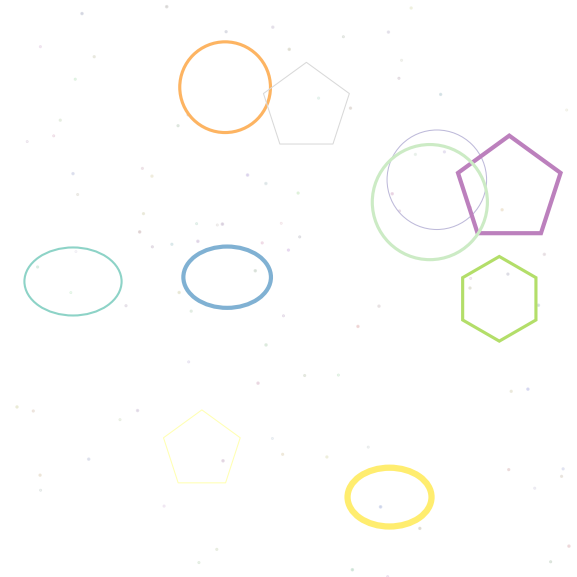[{"shape": "oval", "thickness": 1, "radius": 0.42, "center": [0.126, 0.512]}, {"shape": "pentagon", "thickness": 0.5, "radius": 0.35, "center": [0.35, 0.22]}, {"shape": "circle", "thickness": 0.5, "radius": 0.43, "center": [0.756, 0.688]}, {"shape": "oval", "thickness": 2, "radius": 0.38, "center": [0.393, 0.519]}, {"shape": "circle", "thickness": 1.5, "radius": 0.39, "center": [0.39, 0.848]}, {"shape": "hexagon", "thickness": 1.5, "radius": 0.37, "center": [0.865, 0.482]}, {"shape": "pentagon", "thickness": 0.5, "radius": 0.39, "center": [0.531, 0.813]}, {"shape": "pentagon", "thickness": 2, "radius": 0.47, "center": [0.882, 0.671]}, {"shape": "circle", "thickness": 1.5, "radius": 0.5, "center": [0.744, 0.649]}, {"shape": "oval", "thickness": 3, "radius": 0.36, "center": [0.675, 0.138]}]